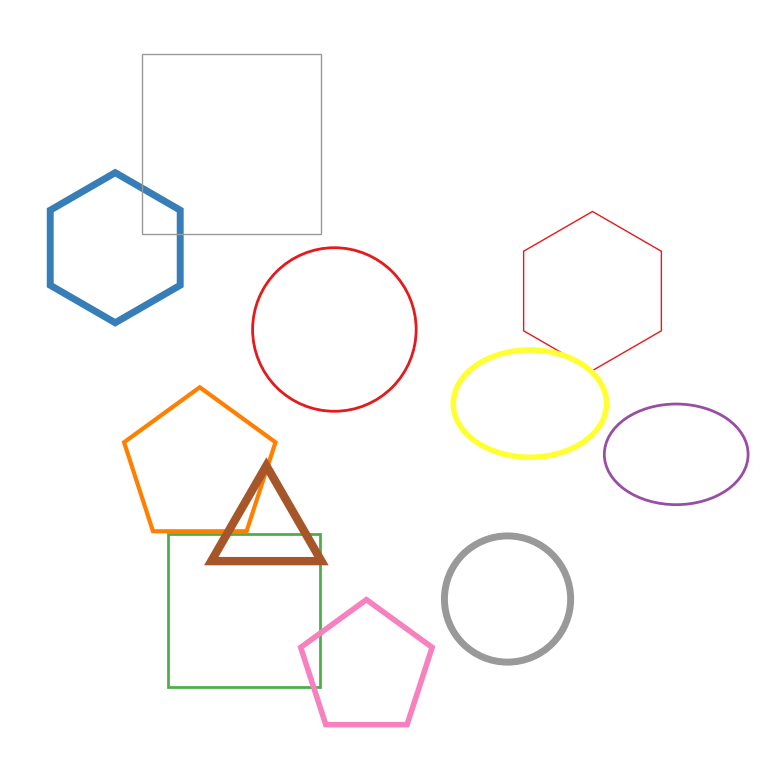[{"shape": "circle", "thickness": 1, "radius": 0.53, "center": [0.434, 0.572]}, {"shape": "hexagon", "thickness": 0.5, "radius": 0.52, "center": [0.769, 0.622]}, {"shape": "hexagon", "thickness": 2.5, "radius": 0.49, "center": [0.15, 0.678]}, {"shape": "square", "thickness": 1, "radius": 0.5, "center": [0.317, 0.207]}, {"shape": "oval", "thickness": 1, "radius": 0.47, "center": [0.878, 0.41]}, {"shape": "pentagon", "thickness": 1.5, "radius": 0.52, "center": [0.259, 0.394]}, {"shape": "oval", "thickness": 2, "radius": 0.5, "center": [0.688, 0.476]}, {"shape": "triangle", "thickness": 3, "radius": 0.41, "center": [0.346, 0.313]}, {"shape": "pentagon", "thickness": 2, "radius": 0.45, "center": [0.476, 0.131]}, {"shape": "square", "thickness": 0.5, "radius": 0.58, "center": [0.301, 0.813]}, {"shape": "circle", "thickness": 2.5, "radius": 0.41, "center": [0.659, 0.222]}]